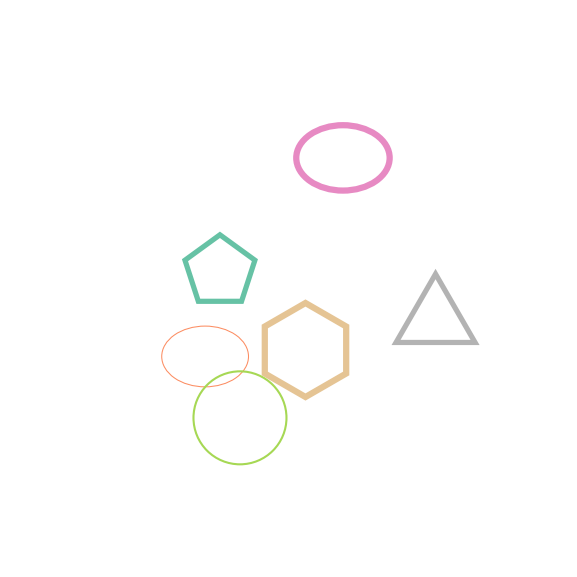[{"shape": "pentagon", "thickness": 2.5, "radius": 0.32, "center": [0.381, 0.529]}, {"shape": "oval", "thickness": 0.5, "radius": 0.38, "center": [0.355, 0.382]}, {"shape": "oval", "thickness": 3, "radius": 0.4, "center": [0.594, 0.726]}, {"shape": "circle", "thickness": 1, "radius": 0.4, "center": [0.416, 0.276]}, {"shape": "hexagon", "thickness": 3, "radius": 0.41, "center": [0.529, 0.393]}, {"shape": "triangle", "thickness": 2.5, "radius": 0.4, "center": [0.754, 0.446]}]